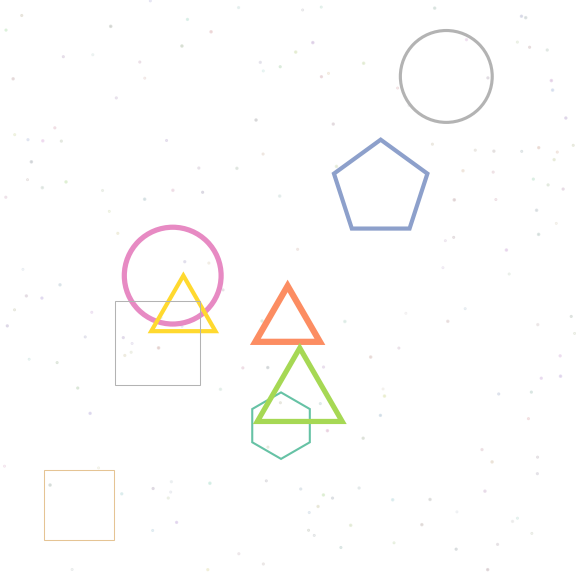[{"shape": "hexagon", "thickness": 1, "radius": 0.29, "center": [0.487, 0.262]}, {"shape": "triangle", "thickness": 3, "radius": 0.32, "center": [0.498, 0.439]}, {"shape": "pentagon", "thickness": 2, "radius": 0.43, "center": [0.659, 0.672]}, {"shape": "circle", "thickness": 2.5, "radius": 0.42, "center": [0.299, 0.522]}, {"shape": "triangle", "thickness": 2.5, "radius": 0.42, "center": [0.519, 0.312]}, {"shape": "triangle", "thickness": 2, "radius": 0.32, "center": [0.318, 0.458]}, {"shape": "square", "thickness": 0.5, "radius": 0.3, "center": [0.137, 0.125]}, {"shape": "square", "thickness": 0.5, "radius": 0.36, "center": [0.273, 0.406]}, {"shape": "circle", "thickness": 1.5, "radius": 0.4, "center": [0.773, 0.867]}]